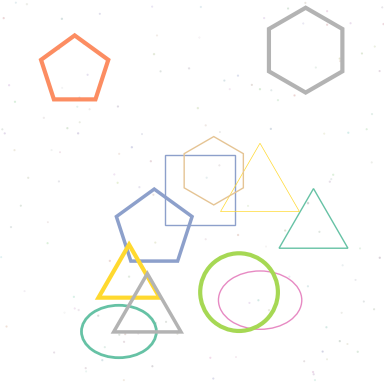[{"shape": "oval", "thickness": 2, "radius": 0.49, "center": [0.309, 0.139]}, {"shape": "triangle", "thickness": 1, "radius": 0.52, "center": [0.814, 0.407]}, {"shape": "pentagon", "thickness": 3, "radius": 0.46, "center": [0.194, 0.816]}, {"shape": "square", "thickness": 1, "radius": 0.46, "center": [0.518, 0.506]}, {"shape": "pentagon", "thickness": 2.5, "radius": 0.52, "center": [0.401, 0.405]}, {"shape": "oval", "thickness": 1, "radius": 0.54, "center": [0.676, 0.22]}, {"shape": "circle", "thickness": 3, "radius": 0.5, "center": [0.621, 0.241]}, {"shape": "triangle", "thickness": 0.5, "radius": 0.59, "center": [0.675, 0.51]}, {"shape": "triangle", "thickness": 3, "radius": 0.46, "center": [0.335, 0.273]}, {"shape": "hexagon", "thickness": 1, "radius": 0.44, "center": [0.555, 0.556]}, {"shape": "hexagon", "thickness": 3, "radius": 0.55, "center": [0.794, 0.87]}, {"shape": "triangle", "thickness": 2.5, "radius": 0.51, "center": [0.383, 0.188]}]